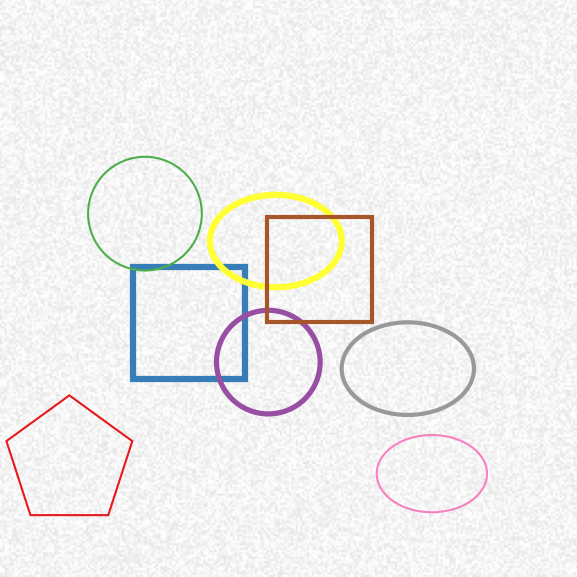[{"shape": "pentagon", "thickness": 1, "radius": 0.57, "center": [0.12, 0.2]}, {"shape": "square", "thickness": 3, "radius": 0.49, "center": [0.327, 0.439]}, {"shape": "circle", "thickness": 1, "radius": 0.49, "center": [0.251, 0.629]}, {"shape": "circle", "thickness": 2.5, "radius": 0.45, "center": [0.465, 0.372]}, {"shape": "oval", "thickness": 3, "radius": 0.57, "center": [0.478, 0.582]}, {"shape": "square", "thickness": 2, "radius": 0.45, "center": [0.553, 0.532]}, {"shape": "oval", "thickness": 1, "radius": 0.48, "center": [0.748, 0.179]}, {"shape": "oval", "thickness": 2, "radius": 0.57, "center": [0.706, 0.361]}]